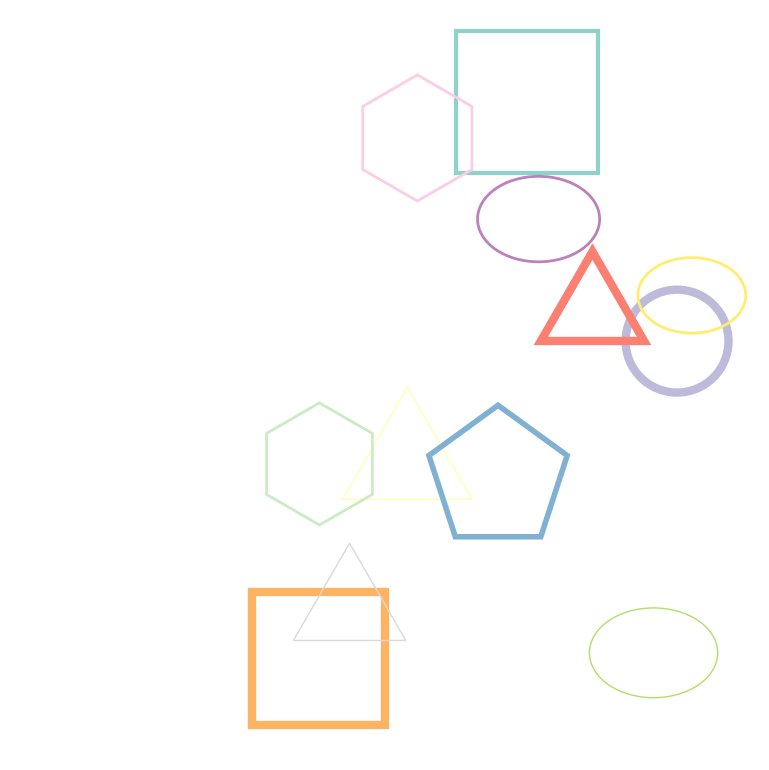[{"shape": "square", "thickness": 1.5, "radius": 0.46, "center": [0.684, 0.868]}, {"shape": "triangle", "thickness": 0.5, "radius": 0.49, "center": [0.529, 0.4]}, {"shape": "circle", "thickness": 3, "radius": 0.33, "center": [0.879, 0.557]}, {"shape": "triangle", "thickness": 3, "radius": 0.39, "center": [0.769, 0.596]}, {"shape": "pentagon", "thickness": 2, "radius": 0.47, "center": [0.647, 0.379]}, {"shape": "square", "thickness": 3, "radius": 0.43, "center": [0.413, 0.144]}, {"shape": "oval", "thickness": 0.5, "radius": 0.42, "center": [0.849, 0.152]}, {"shape": "hexagon", "thickness": 1, "radius": 0.41, "center": [0.542, 0.821]}, {"shape": "triangle", "thickness": 0.5, "radius": 0.42, "center": [0.454, 0.21]}, {"shape": "oval", "thickness": 1, "radius": 0.4, "center": [0.699, 0.715]}, {"shape": "hexagon", "thickness": 1, "radius": 0.4, "center": [0.415, 0.397]}, {"shape": "oval", "thickness": 1, "radius": 0.35, "center": [0.898, 0.616]}]